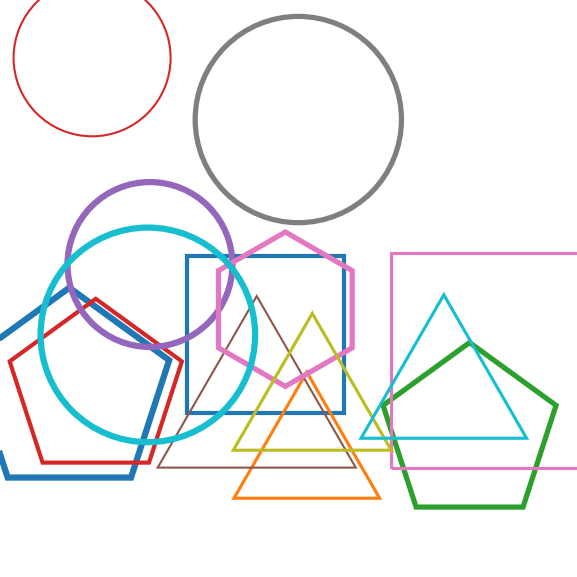[{"shape": "square", "thickness": 2, "radius": 0.68, "center": [0.46, 0.421]}, {"shape": "pentagon", "thickness": 3, "radius": 0.91, "center": [0.12, 0.319]}, {"shape": "triangle", "thickness": 1.5, "radius": 0.73, "center": [0.531, 0.209]}, {"shape": "pentagon", "thickness": 2.5, "radius": 0.79, "center": [0.813, 0.248]}, {"shape": "pentagon", "thickness": 2, "radius": 0.78, "center": [0.166, 0.325]}, {"shape": "circle", "thickness": 1, "radius": 0.68, "center": [0.159, 0.899]}, {"shape": "circle", "thickness": 3, "radius": 0.71, "center": [0.26, 0.541]}, {"shape": "triangle", "thickness": 1, "radius": 0.99, "center": [0.445, 0.288]}, {"shape": "square", "thickness": 1.5, "radius": 0.93, "center": [0.862, 0.375]}, {"shape": "hexagon", "thickness": 2.5, "radius": 0.67, "center": [0.494, 0.464]}, {"shape": "circle", "thickness": 2.5, "radius": 0.89, "center": [0.517, 0.792]}, {"shape": "triangle", "thickness": 1.5, "radius": 0.79, "center": [0.541, 0.299]}, {"shape": "triangle", "thickness": 1.5, "radius": 0.83, "center": [0.769, 0.323]}, {"shape": "circle", "thickness": 3, "radius": 0.93, "center": [0.256, 0.419]}]